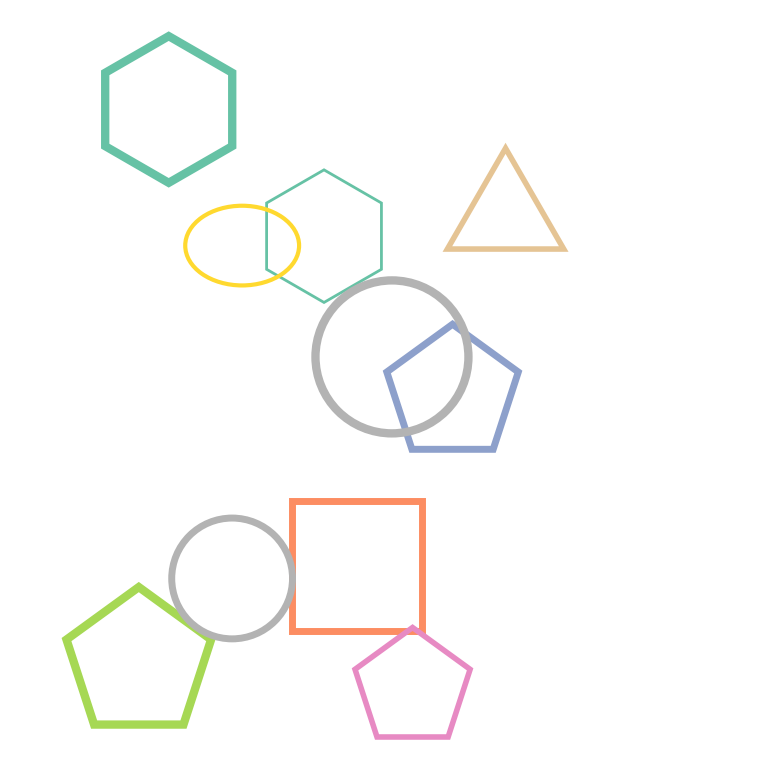[{"shape": "hexagon", "thickness": 1, "radius": 0.43, "center": [0.421, 0.693]}, {"shape": "hexagon", "thickness": 3, "radius": 0.48, "center": [0.219, 0.858]}, {"shape": "square", "thickness": 2.5, "radius": 0.42, "center": [0.463, 0.265]}, {"shape": "pentagon", "thickness": 2.5, "radius": 0.45, "center": [0.588, 0.489]}, {"shape": "pentagon", "thickness": 2, "radius": 0.39, "center": [0.536, 0.106]}, {"shape": "pentagon", "thickness": 3, "radius": 0.49, "center": [0.18, 0.139]}, {"shape": "oval", "thickness": 1.5, "radius": 0.37, "center": [0.314, 0.681]}, {"shape": "triangle", "thickness": 2, "radius": 0.44, "center": [0.657, 0.72]}, {"shape": "circle", "thickness": 3, "radius": 0.5, "center": [0.509, 0.536]}, {"shape": "circle", "thickness": 2.5, "radius": 0.39, "center": [0.301, 0.249]}]